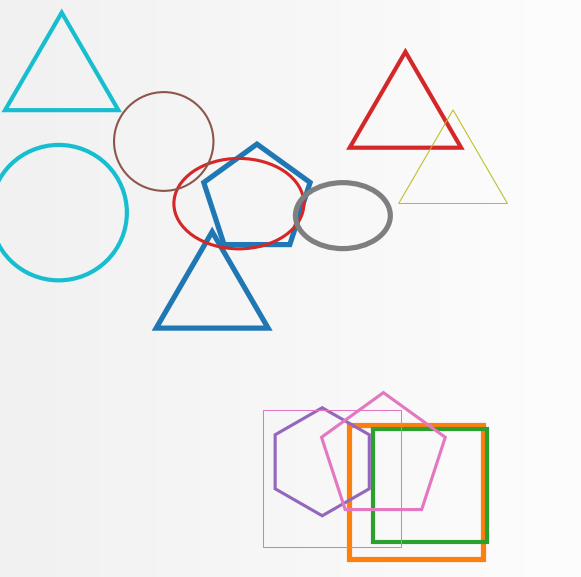[{"shape": "pentagon", "thickness": 2.5, "radius": 0.48, "center": [0.442, 0.653]}, {"shape": "triangle", "thickness": 2.5, "radius": 0.56, "center": [0.365, 0.487]}, {"shape": "square", "thickness": 2.5, "radius": 0.58, "center": [0.716, 0.148]}, {"shape": "square", "thickness": 2, "radius": 0.49, "center": [0.74, 0.159]}, {"shape": "oval", "thickness": 1.5, "radius": 0.56, "center": [0.411, 0.647]}, {"shape": "triangle", "thickness": 2, "radius": 0.55, "center": [0.697, 0.799]}, {"shape": "hexagon", "thickness": 1.5, "radius": 0.47, "center": [0.554, 0.2]}, {"shape": "circle", "thickness": 1, "radius": 0.43, "center": [0.282, 0.754]}, {"shape": "pentagon", "thickness": 1.5, "radius": 0.56, "center": [0.66, 0.207]}, {"shape": "square", "thickness": 0.5, "radius": 0.6, "center": [0.571, 0.171]}, {"shape": "oval", "thickness": 2.5, "radius": 0.41, "center": [0.59, 0.626]}, {"shape": "triangle", "thickness": 0.5, "radius": 0.54, "center": [0.779, 0.701]}, {"shape": "triangle", "thickness": 2, "radius": 0.56, "center": [0.106, 0.865]}, {"shape": "circle", "thickness": 2, "radius": 0.59, "center": [0.101, 0.631]}]